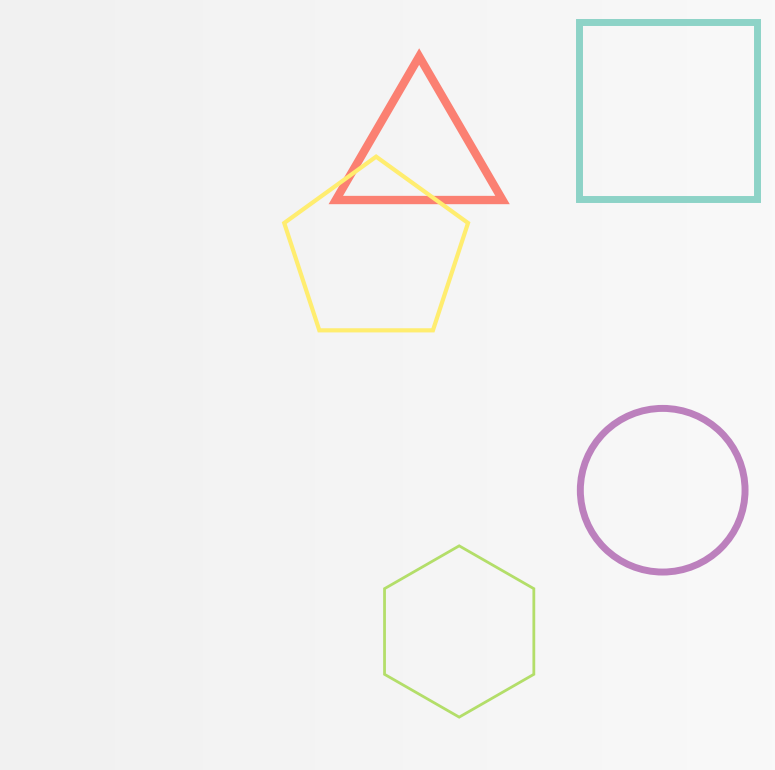[{"shape": "square", "thickness": 2.5, "radius": 0.57, "center": [0.862, 0.856]}, {"shape": "triangle", "thickness": 3, "radius": 0.62, "center": [0.541, 0.802]}, {"shape": "hexagon", "thickness": 1, "radius": 0.56, "center": [0.592, 0.18]}, {"shape": "circle", "thickness": 2.5, "radius": 0.53, "center": [0.855, 0.363]}, {"shape": "pentagon", "thickness": 1.5, "radius": 0.62, "center": [0.485, 0.672]}]